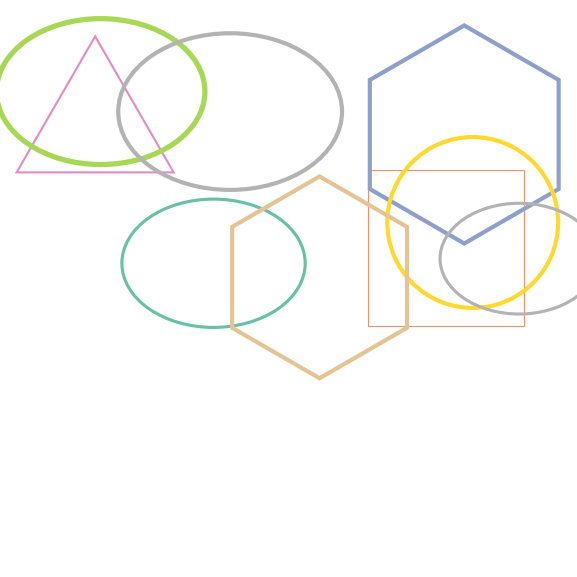[{"shape": "oval", "thickness": 1.5, "radius": 0.79, "center": [0.37, 0.543]}, {"shape": "square", "thickness": 0.5, "radius": 0.67, "center": [0.772, 0.57]}, {"shape": "hexagon", "thickness": 2, "radius": 0.94, "center": [0.804, 0.766]}, {"shape": "triangle", "thickness": 1, "radius": 0.78, "center": [0.165, 0.779]}, {"shape": "oval", "thickness": 2.5, "radius": 0.9, "center": [0.174, 0.841]}, {"shape": "circle", "thickness": 2, "radius": 0.74, "center": [0.819, 0.614]}, {"shape": "hexagon", "thickness": 2, "radius": 0.87, "center": [0.553, 0.519]}, {"shape": "oval", "thickness": 2, "radius": 0.97, "center": [0.399, 0.806]}, {"shape": "oval", "thickness": 1.5, "radius": 0.68, "center": [0.899, 0.551]}]